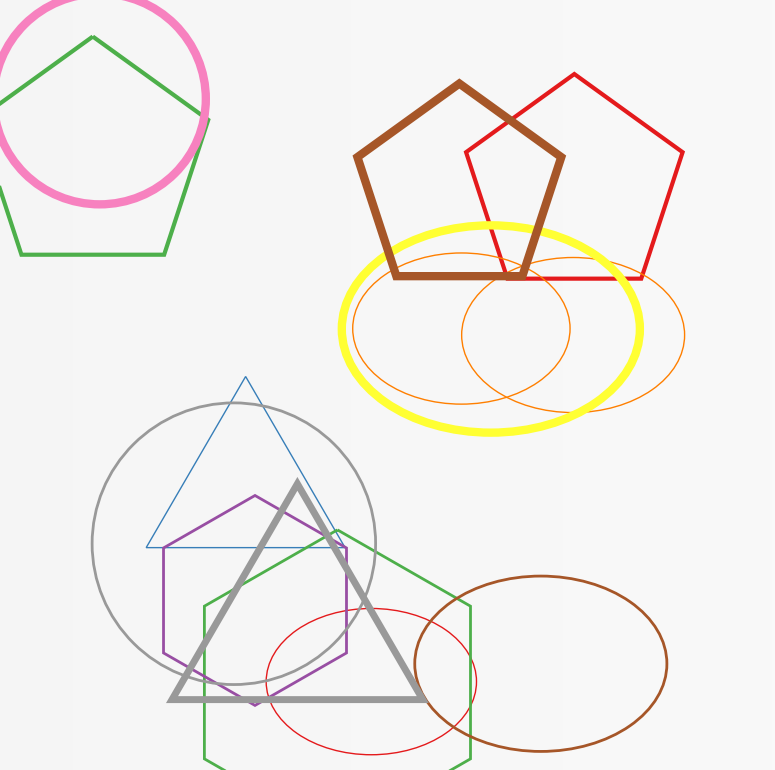[{"shape": "oval", "thickness": 0.5, "radius": 0.68, "center": [0.479, 0.115]}, {"shape": "pentagon", "thickness": 1.5, "radius": 0.73, "center": [0.741, 0.757]}, {"shape": "triangle", "thickness": 0.5, "radius": 0.74, "center": [0.317, 0.363]}, {"shape": "pentagon", "thickness": 1.5, "radius": 0.78, "center": [0.12, 0.796]}, {"shape": "hexagon", "thickness": 1, "radius": 0.99, "center": [0.435, 0.114]}, {"shape": "hexagon", "thickness": 1, "radius": 0.68, "center": [0.329, 0.22]}, {"shape": "oval", "thickness": 0.5, "radius": 0.7, "center": [0.595, 0.573]}, {"shape": "oval", "thickness": 0.5, "radius": 0.72, "center": [0.74, 0.565]}, {"shape": "oval", "thickness": 3, "radius": 0.96, "center": [0.633, 0.573]}, {"shape": "oval", "thickness": 1, "radius": 0.81, "center": [0.698, 0.138]}, {"shape": "pentagon", "thickness": 3, "radius": 0.69, "center": [0.593, 0.753]}, {"shape": "circle", "thickness": 3, "radius": 0.68, "center": [0.129, 0.872]}, {"shape": "triangle", "thickness": 2.5, "radius": 0.93, "center": [0.384, 0.185]}, {"shape": "circle", "thickness": 1, "radius": 0.91, "center": [0.302, 0.294]}]